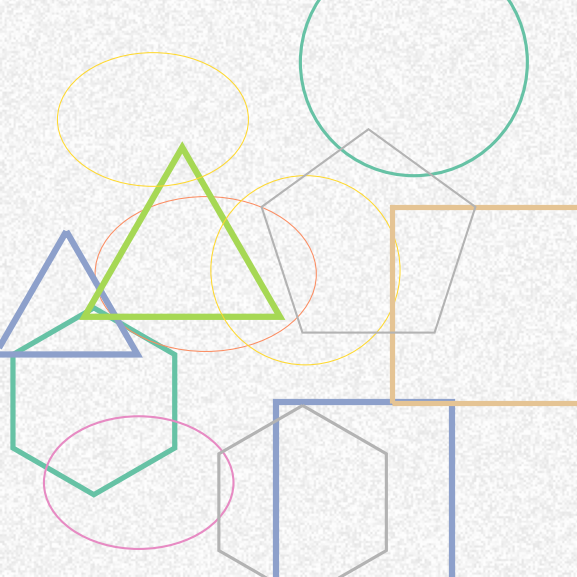[{"shape": "circle", "thickness": 1.5, "radius": 0.98, "center": [0.717, 0.891]}, {"shape": "hexagon", "thickness": 2.5, "radius": 0.81, "center": [0.163, 0.304]}, {"shape": "oval", "thickness": 0.5, "radius": 0.96, "center": [0.356, 0.525]}, {"shape": "square", "thickness": 3, "radius": 0.76, "center": [0.63, 0.15]}, {"shape": "triangle", "thickness": 3, "radius": 0.71, "center": [0.115, 0.456]}, {"shape": "oval", "thickness": 1, "radius": 0.82, "center": [0.24, 0.163]}, {"shape": "triangle", "thickness": 3, "radius": 0.98, "center": [0.316, 0.548]}, {"shape": "circle", "thickness": 0.5, "radius": 0.82, "center": [0.529, 0.531]}, {"shape": "oval", "thickness": 0.5, "radius": 0.83, "center": [0.265, 0.792]}, {"shape": "square", "thickness": 2.5, "radius": 0.85, "center": [0.848, 0.471]}, {"shape": "pentagon", "thickness": 1, "radius": 0.97, "center": [0.638, 0.581]}, {"shape": "hexagon", "thickness": 1.5, "radius": 0.84, "center": [0.524, 0.13]}]